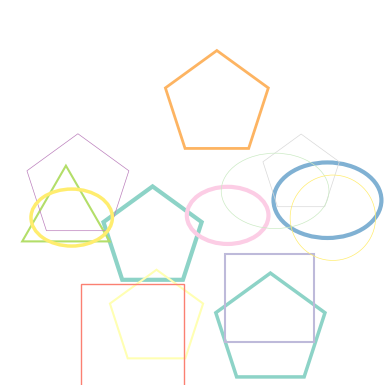[{"shape": "pentagon", "thickness": 3, "radius": 0.67, "center": [0.396, 0.382]}, {"shape": "pentagon", "thickness": 2.5, "radius": 0.75, "center": [0.702, 0.142]}, {"shape": "pentagon", "thickness": 1.5, "radius": 0.64, "center": [0.407, 0.172]}, {"shape": "square", "thickness": 1.5, "radius": 0.57, "center": [0.7, 0.226]}, {"shape": "square", "thickness": 1, "radius": 0.67, "center": [0.344, 0.13]}, {"shape": "oval", "thickness": 3, "radius": 0.7, "center": [0.851, 0.48]}, {"shape": "pentagon", "thickness": 2, "radius": 0.7, "center": [0.563, 0.728]}, {"shape": "triangle", "thickness": 1.5, "radius": 0.66, "center": [0.171, 0.439]}, {"shape": "oval", "thickness": 3, "radius": 0.53, "center": [0.591, 0.441]}, {"shape": "pentagon", "thickness": 0.5, "radius": 0.52, "center": [0.782, 0.548]}, {"shape": "pentagon", "thickness": 0.5, "radius": 0.7, "center": [0.202, 0.513]}, {"shape": "oval", "thickness": 0.5, "radius": 0.7, "center": [0.715, 0.504]}, {"shape": "oval", "thickness": 2.5, "radius": 0.53, "center": [0.186, 0.435]}, {"shape": "circle", "thickness": 0.5, "radius": 0.55, "center": [0.865, 0.434]}]